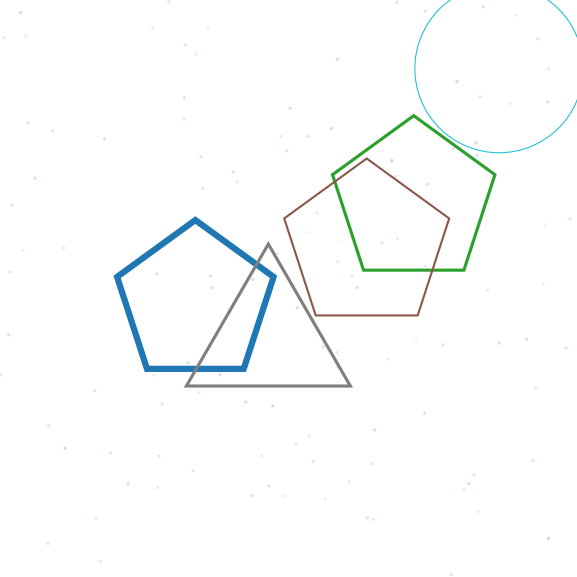[{"shape": "pentagon", "thickness": 3, "radius": 0.71, "center": [0.338, 0.476]}, {"shape": "pentagon", "thickness": 1.5, "radius": 0.74, "center": [0.716, 0.651]}, {"shape": "pentagon", "thickness": 1, "radius": 0.75, "center": [0.635, 0.574]}, {"shape": "triangle", "thickness": 1.5, "radius": 0.82, "center": [0.465, 0.413]}, {"shape": "circle", "thickness": 0.5, "radius": 0.73, "center": [0.864, 0.88]}]